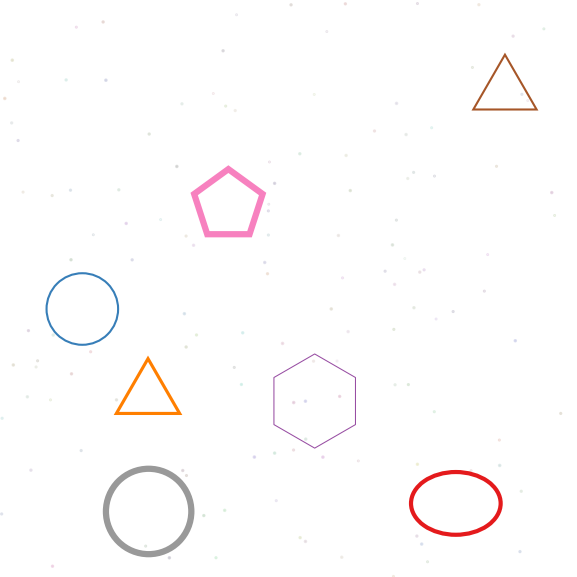[{"shape": "oval", "thickness": 2, "radius": 0.39, "center": [0.789, 0.127]}, {"shape": "circle", "thickness": 1, "radius": 0.31, "center": [0.143, 0.464]}, {"shape": "hexagon", "thickness": 0.5, "radius": 0.41, "center": [0.545, 0.305]}, {"shape": "triangle", "thickness": 1.5, "radius": 0.32, "center": [0.256, 0.315]}, {"shape": "triangle", "thickness": 1, "radius": 0.32, "center": [0.874, 0.841]}, {"shape": "pentagon", "thickness": 3, "radius": 0.31, "center": [0.395, 0.644]}, {"shape": "circle", "thickness": 3, "radius": 0.37, "center": [0.257, 0.113]}]